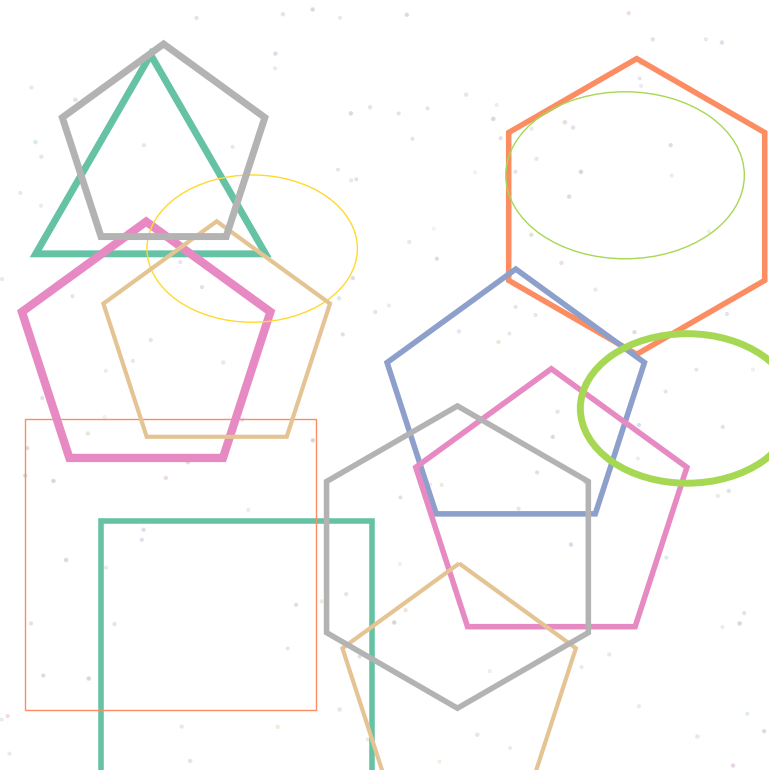[{"shape": "square", "thickness": 2, "radius": 0.88, "center": [0.307, 0.147]}, {"shape": "triangle", "thickness": 2.5, "radius": 0.86, "center": [0.196, 0.757]}, {"shape": "square", "thickness": 0.5, "radius": 0.94, "center": [0.222, 0.267]}, {"shape": "hexagon", "thickness": 2, "radius": 0.96, "center": [0.827, 0.732]}, {"shape": "pentagon", "thickness": 2, "radius": 0.88, "center": [0.67, 0.475]}, {"shape": "pentagon", "thickness": 2, "radius": 0.93, "center": [0.716, 0.336]}, {"shape": "pentagon", "thickness": 3, "radius": 0.85, "center": [0.19, 0.543]}, {"shape": "oval", "thickness": 2.5, "radius": 0.69, "center": [0.892, 0.47]}, {"shape": "oval", "thickness": 0.5, "radius": 0.77, "center": [0.812, 0.772]}, {"shape": "oval", "thickness": 0.5, "radius": 0.68, "center": [0.327, 0.677]}, {"shape": "pentagon", "thickness": 1.5, "radius": 0.8, "center": [0.596, 0.109]}, {"shape": "pentagon", "thickness": 1.5, "radius": 0.77, "center": [0.281, 0.558]}, {"shape": "hexagon", "thickness": 2, "radius": 0.98, "center": [0.594, 0.277]}, {"shape": "pentagon", "thickness": 2.5, "radius": 0.69, "center": [0.212, 0.805]}]